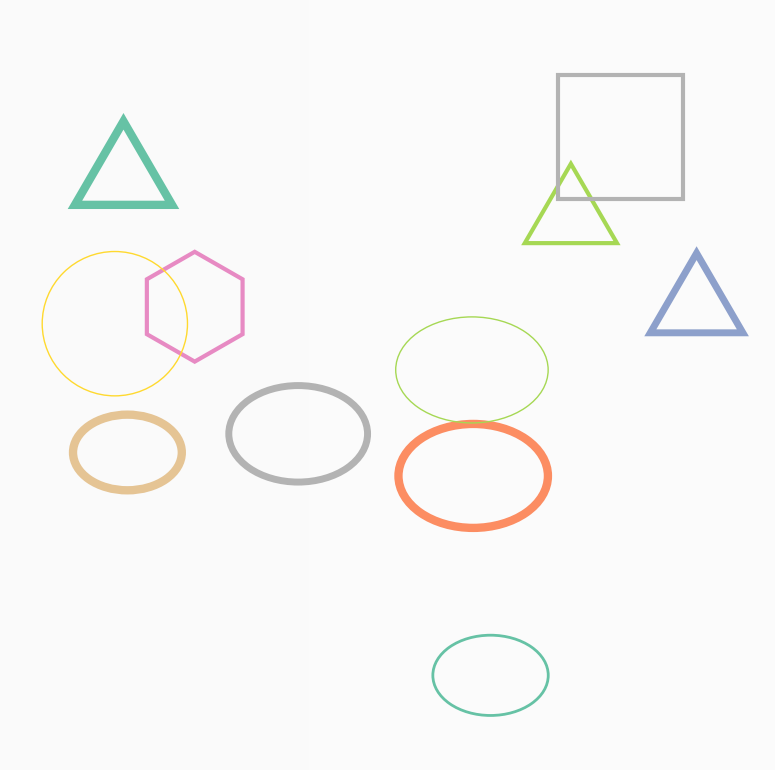[{"shape": "oval", "thickness": 1, "radius": 0.37, "center": [0.633, 0.123]}, {"shape": "triangle", "thickness": 3, "radius": 0.36, "center": [0.159, 0.77]}, {"shape": "oval", "thickness": 3, "radius": 0.48, "center": [0.611, 0.382]}, {"shape": "triangle", "thickness": 2.5, "radius": 0.34, "center": [0.899, 0.602]}, {"shape": "hexagon", "thickness": 1.5, "radius": 0.36, "center": [0.251, 0.602]}, {"shape": "triangle", "thickness": 1.5, "radius": 0.34, "center": [0.737, 0.719]}, {"shape": "oval", "thickness": 0.5, "radius": 0.49, "center": [0.609, 0.52]}, {"shape": "circle", "thickness": 0.5, "radius": 0.47, "center": [0.148, 0.58]}, {"shape": "oval", "thickness": 3, "radius": 0.35, "center": [0.164, 0.412]}, {"shape": "oval", "thickness": 2.5, "radius": 0.45, "center": [0.385, 0.437]}, {"shape": "square", "thickness": 1.5, "radius": 0.4, "center": [0.8, 0.822]}]